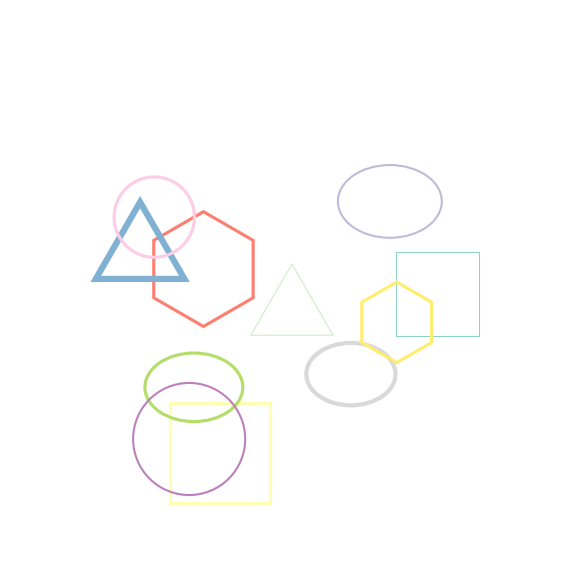[{"shape": "square", "thickness": 0.5, "radius": 0.36, "center": [0.758, 0.49]}, {"shape": "square", "thickness": 1.5, "radius": 0.43, "center": [0.381, 0.215]}, {"shape": "oval", "thickness": 1, "radius": 0.45, "center": [0.675, 0.65]}, {"shape": "hexagon", "thickness": 1.5, "radius": 0.5, "center": [0.352, 0.533]}, {"shape": "triangle", "thickness": 3, "radius": 0.44, "center": [0.243, 0.56]}, {"shape": "oval", "thickness": 1.5, "radius": 0.42, "center": [0.336, 0.328]}, {"shape": "circle", "thickness": 1.5, "radius": 0.35, "center": [0.267, 0.623]}, {"shape": "oval", "thickness": 2, "radius": 0.39, "center": [0.608, 0.351]}, {"shape": "circle", "thickness": 1, "radius": 0.49, "center": [0.328, 0.239]}, {"shape": "triangle", "thickness": 0.5, "radius": 0.41, "center": [0.506, 0.46]}, {"shape": "hexagon", "thickness": 1.5, "radius": 0.35, "center": [0.687, 0.441]}]